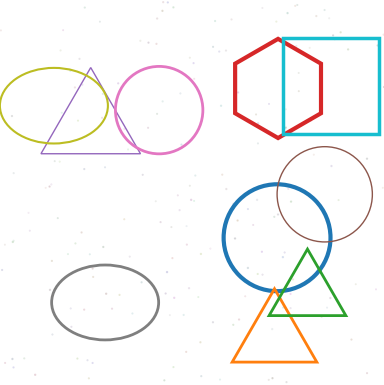[{"shape": "circle", "thickness": 3, "radius": 0.69, "center": [0.72, 0.383]}, {"shape": "triangle", "thickness": 2, "radius": 0.63, "center": [0.713, 0.123]}, {"shape": "triangle", "thickness": 2, "radius": 0.58, "center": [0.799, 0.238]}, {"shape": "hexagon", "thickness": 3, "radius": 0.64, "center": [0.722, 0.77]}, {"shape": "triangle", "thickness": 1, "radius": 0.75, "center": [0.236, 0.675]}, {"shape": "circle", "thickness": 1, "radius": 0.62, "center": [0.843, 0.495]}, {"shape": "circle", "thickness": 2, "radius": 0.57, "center": [0.413, 0.714]}, {"shape": "oval", "thickness": 2, "radius": 0.69, "center": [0.273, 0.214]}, {"shape": "oval", "thickness": 1.5, "radius": 0.7, "center": [0.14, 0.725]}, {"shape": "square", "thickness": 2.5, "radius": 0.63, "center": [0.859, 0.777]}]